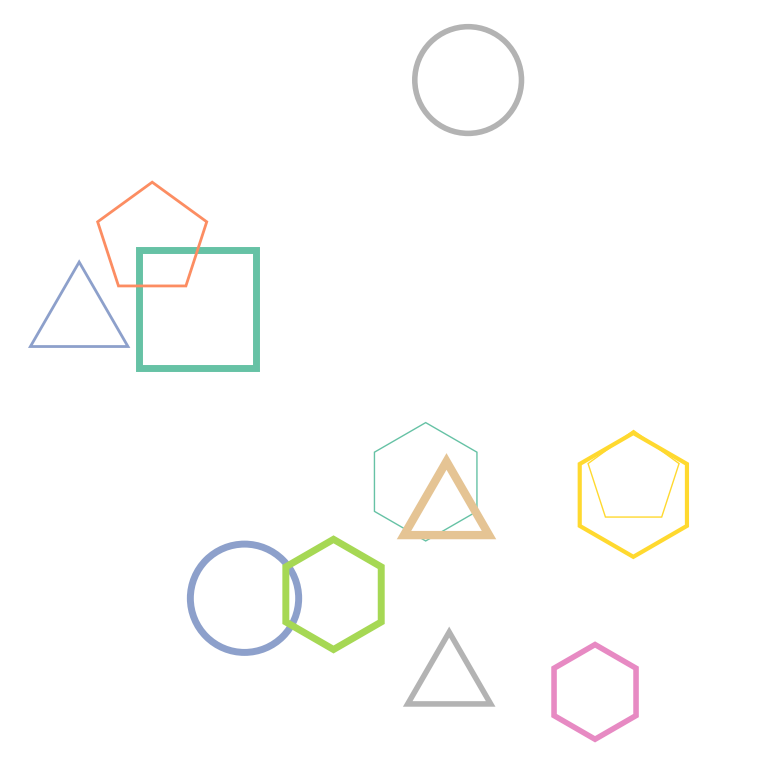[{"shape": "hexagon", "thickness": 0.5, "radius": 0.38, "center": [0.553, 0.374]}, {"shape": "square", "thickness": 2.5, "radius": 0.38, "center": [0.256, 0.599]}, {"shape": "pentagon", "thickness": 1, "radius": 0.37, "center": [0.198, 0.689]}, {"shape": "circle", "thickness": 2.5, "radius": 0.35, "center": [0.318, 0.223]}, {"shape": "triangle", "thickness": 1, "radius": 0.37, "center": [0.103, 0.587]}, {"shape": "hexagon", "thickness": 2, "radius": 0.31, "center": [0.773, 0.101]}, {"shape": "hexagon", "thickness": 2.5, "radius": 0.36, "center": [0.433, 0.228]}, {"shape": "pentagon", "thickness": 0.5, "radius": 0.31, "center": [0.823, 0.379]}, {"shape": "hexagon", "thickness": 1.5, "radius": 0.4, "center": [0.823, 0.357]}, {"shape": "triangle", "thickness": 3, "radius": 0.32, "center": [0.58, 0.337]}, {"shape": "circle", "thickness": 2, "radius": 0.35, "center": [0.608, 0.896]}, {"shape": "triangle", "thickness": 2, "radius": 0.31, "center": [0.583, 0.117]}]